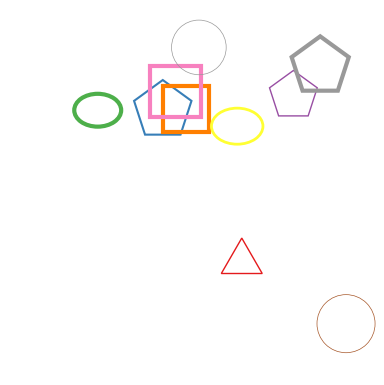[{"shape": "triangle", "thickness": 1, "radius": 0.31, "center": [0.628, 0.32]}, {"shape": "pentagon", "thickness": 1.5, "radius": 0.39, "center": [0.423, 0.714]}, {"shape": "oval", "thickness": 3, "radius": 0.3, "center": [0.254, 0.714]}, {"shape": "pentagon", "thickness": 1, "radius": 0.33, "center": [0.762, 0.752]}, {"shape": "square", "thickness": 3, "radius": 0.3, "center": [0.483, 0.717]}, {"shape": "oval", "thickness": 2, "radius": 0.33, "center": [0.616, 0.672]}, {"shape": "circle", "thickness": 0.5, "radius": 0.38, "center": [0.899, 0.159]}, {"shape": "square", "thickness": 3, "radius": 0.33, "center": [0.456, 0.763]}, {"shape": "circle", "thickness": 0.5, "radius": 0.35, "center": [0.517, 0.877]}, {"shape": "pentagon", "thickness": 3, "radius": 0.39, "center": [0.832, 0.828]}]